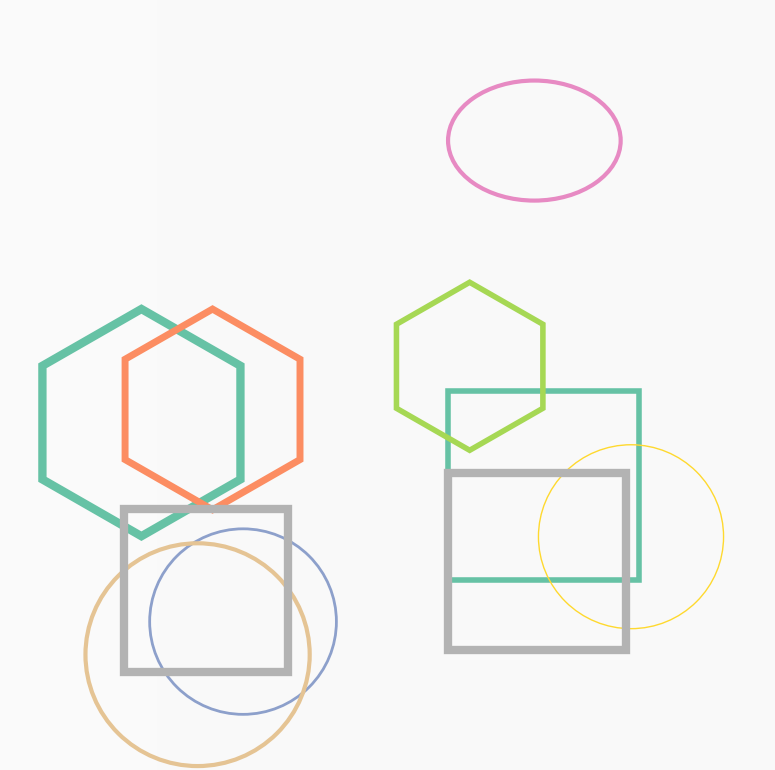[{"shape": "square", "thickness": 2, "radius": 0.62, "center": [0.701, 0.37]}, {"shape": "hexagon", "thickness": 3, "radius": 0.74, "center": [0.182, 0.451]}, {"shape": "hexagon", "thickness": 2.5, "radius": 0.65, "center": [0.274, 0.468]}, {"shape": "circle", "thickness": 1, "radius": 0.6, "center": [0.314, 0.193]}, {"shape": "oval", "thickness": 1.5, "radius": 0.56, "center": [0.689, 0.817]}, {"shape": "hexagon", "thickness": 2, "radius": 0.55, "center": [0.606, 0.524]}, {"shape": "circle", "thickness": 0.5, "radius": 0.6, "center": [0.814, 0.303]}, {"shape": "circle", "thickness": 1.5, "radius": 0.72, "center": [0.255, 0.15]}, {"shape": "square", "thickness": 3, "radius": 0.53, "center": [0.266, 0.233]}, {"shape": "square", "thickness": 3, "radius": 0.58, "center": [0.693, 0.271]}]